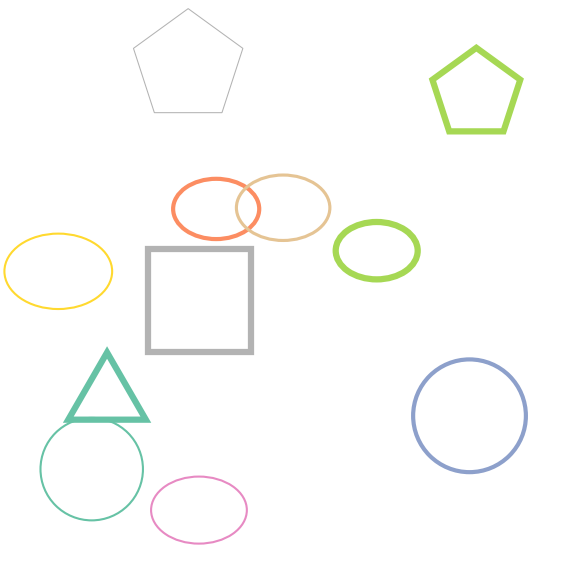[{"shape": "triangle", "thickness": 3, "radius": 0.39, "center": [0.185, 0.311]}, {"shape": "circle", "thickness": 1, "radius": 0.44, "center": [0.159, 0.187]}, {"shape": "oval", "thickness": 2, "radius": 0.37, "center": [0.374, 0.637]}, {"shape": "circle", "thickness": 2, "radius": 0.49, "center": [0.813, 0.279]}, {"shape": "oval", "thickness": 1, "radius": 0.41, "center": [0.345, 0.116]}, {"shape": "pentagon", "thickness": 3, "radius": 0.4, "center": [0.825, 0.836]}, {"shape": "oval", "thickness": 3, "radius": 0.35, "center": [0.652, 0.565]}, {"shape": "oval", "thickness": 1, "radius": 0.47, "center": [0.101, 0.529]}, {"shape": "oval", "thickness": 1.5, "radius": 0.4, "center": [0.49, 0.639]}, {"shape": "pentagon", "thickness": 0.5, "radius": 0.5, "center": [0.326, 0.885]}, {"shape": "square", "thickness": 3, "radius": 0.44, "center": [0.345, 0.479]}]